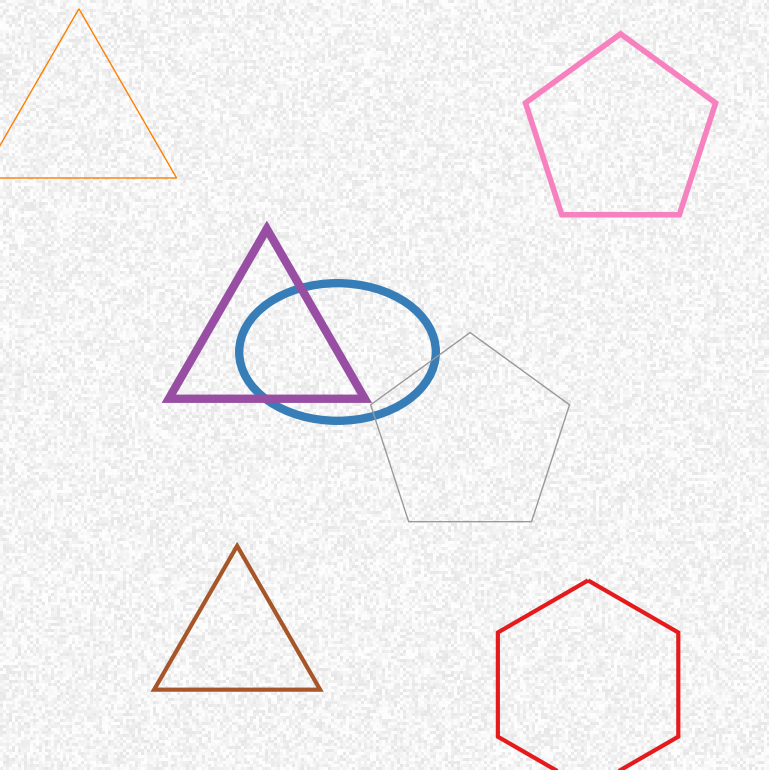[{"shape": "hexagon", "thickness": 1.5, "radius": 0.68, "center": [0.764, 0.111]}, {"shape": "oval", "thickness": 3, "radius": 0.64, "center": [0.438, 0.543]}, {"shape": "triangle", "thickness": 3, "radius": 0.74, "center": [0.347, 0.556]}, {"shape": "triangle", "thickness": 0.5, "radius": 0.73, "center": [0.102, 0.842]}, {"shape": "triangle", "thickness": 1.5, "radius": 0.62, "center": [0.308, 0.167]}, {"shape": "pentagon", "thickness": 2, "radius": 0.65, "center": [0.806, 0.826]}, {"shape": "pentagon", "thickness": 0.5, "radius": 0.68, "center": [0.611, 0.432]}]